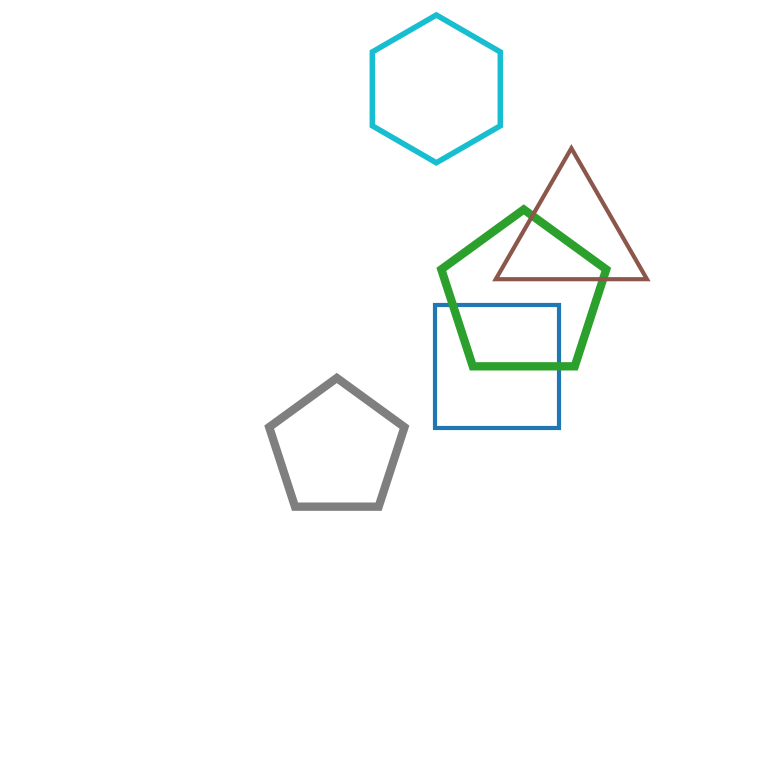[{"shape": "square", "thickness": 1.5, "radius": 0.4, "center": [0.645, 0.524]}, {"shape": "pentagon", "thickness": 3, "radius": 0.56, "center": [0.68, 0.615]}, {"shape": "triangle", "thickness": 1.5, "radius": 0.57, "center": [0.742, 0.694]}, {"shape": "pentagon", "thickness": 3, "radius": 0.46, "center": [0.437, 0.417]}, {"shape": "hexagon", "thickness": 2, "radius": 0.48, "center": [0.567, 0.885]}]